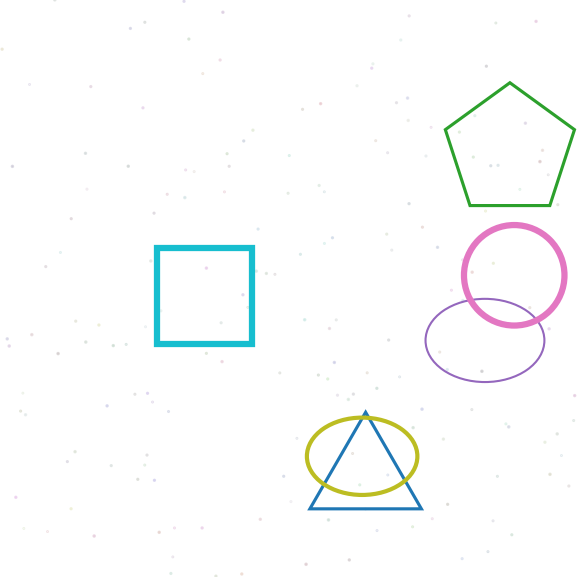[{"shape": "triangle", "thickness": 1.5, "radius": 0.56, "center": [0.633, 0.174]}, {"shape": "pentagon", "thickness": 1.5, "radius": 0.59, "center": [0.883, 0.738]}, {"shape": "oval", "thickness": 1, "radius": 0.51, "center": [0.84, 0.41]}, {"shape": "circle", "thickness": 3, "radius": 0.44, "center": [0.89, 0.522]}, {"shape": "oval", "thickness": 2, "radius": 0.48, "center": [0.627, 0.209]}, {"shape": "square", "thickness": 3, "radius": 0.41, "center": [0.354, 0.487]}]